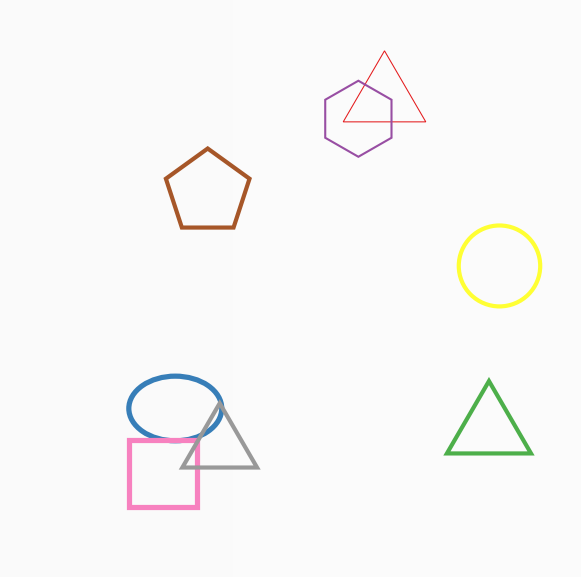[{"shape": "triangle", "thickness": 0.5, "radius": 0.41, "center": [0.662, 0.829]}, {"shape": "oval", "thickness": 2.5, "radius": 0.4, "center": [0.302, 0.292]}, {"shape": "triangle", "thickness": 2, "radius": 0.42, "center": [0.841, 0.256]}, {"shape": "hexagon", "thickness": 1, "radius": 0.33, "center": [0.617, 0.793]}, {"shape": "circle", "thickness": 2, "radius": 0.35, "center": [0.859, 0.539]}, {"shape": "pentagon", "thickness": 2, "radius": 0.38, "center": [0.357, 0.666]}, {"shape": "square", "thickness": 2.5, "radius": 0.29, "center": [0.281, 0.179]}, {"shape": "triangle", "thickness": 2, "radius": 0.37, "center": [0.378, 0.227]}]